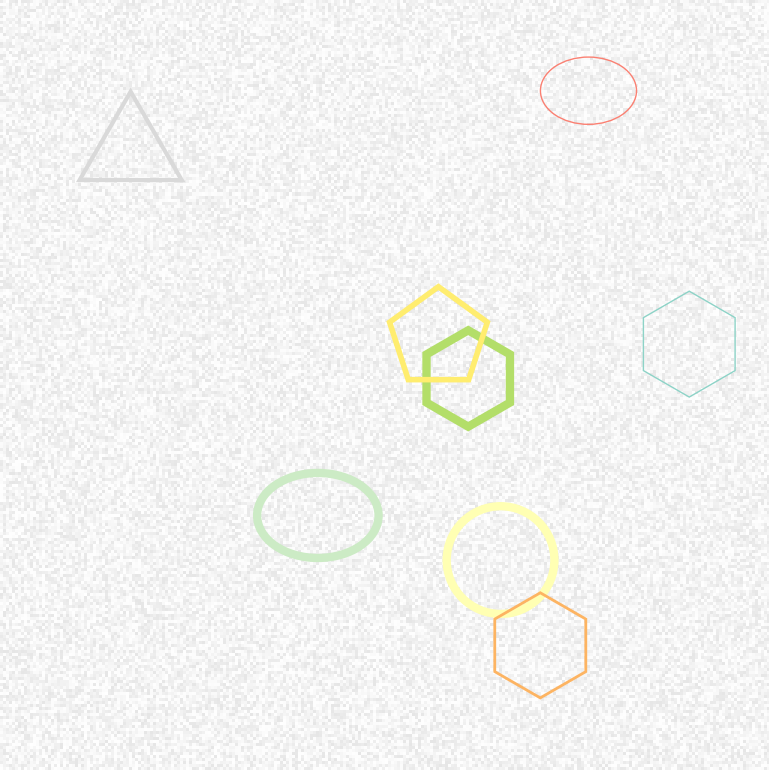[{"shape": "hexagon", "thickness": 0.5, "radius": 0.34, "center": [0.895, 0.553]}, {"shape": "circle", "thickness": 3, "radius": 0.35, "center": [0.65, 0.273]}, {"shape": "oval", "thickness": 0.5, "radius": 0.31, "center": [0.764, 0.882]}, {"shape": "hexagon", "thickness": 1, "radius": 0.34, "center": [0.702, 0.162]}, {"shape": "hexagon", "thickness": 3, "radius": 0.31, "center": [0.608, 0.508]}, {"shape": "triangle", "thickness": 1.5, "radius": 0.38, "center": [0.17, 0.804]}, {"shape": "oval", "thickness": 3, "radius": 0.39, "center": [0.413, 0.331]}, {"shape": "pentagon", "thickness": 2, "radius": 0.33, "center": [0.569, 0.561]}]